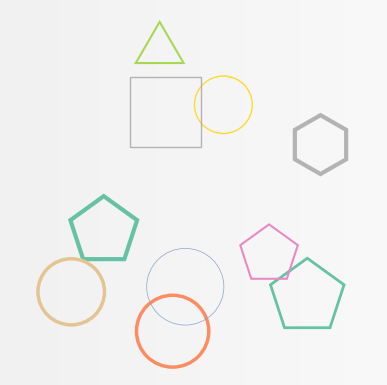[{"shape": "pentagon", "thickness": 2, "radius": 0.5, "center": [0.793, 0.23]}, {"shape": "pentagon", "thickness": 3, "radius": 0.45, "center": [0.268, 0.4]}, {"shape": "circle", "thickness": 2.5, "radius": 0.47, "center": [0.446, 0.14]}, {"shape": "circle", "thickness": 0.5, "radius": 0.5, "center": [0.478, 0.255]}, {"shape": "pentagon", "thickness": 1.5, "radius": 0.39, "center": [0.694, 0.339]}, {"shape": "triangle", "thickness": 1.5, "radius": 0.36, "center": [0.412, 0.872]}, {"shape": "circle", "thickness": 1, "radius": 0.37, "center": [0.576, 0.728]}, {"shape": "circle", "thickness": 2.5, "radius": 0.43, "center": [0.184, 0.242]}, {"shape": "square", "thickness": 1, "radius": 0.46, "center": [0.427, 0.71]}, {"shape": "hexagon", "thickness": 3, "radius": 0.38, "center": [0.827, 0.624]}]